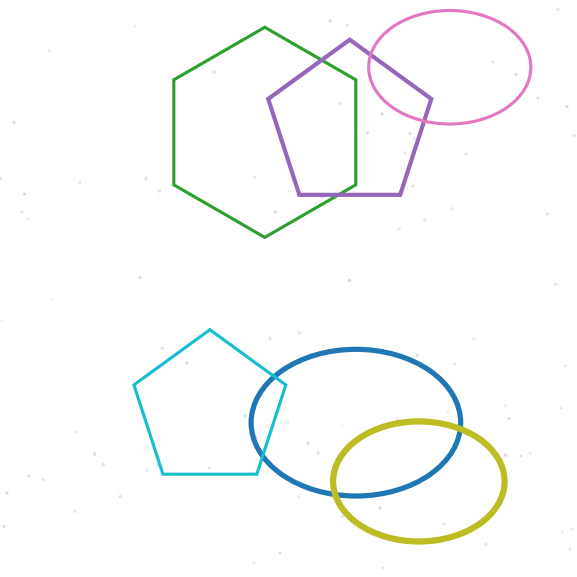[{"shape": "oval", "thickness": 2.5, "radius": 0.91, "center": [0.616, 0.267]}, {"shape": "hexagon", "thickness": 1.5, "radius": 0.91, "center": [0.459, 0.77]}, {"shape": "pentagon", "thickness": 2, "radius": 0.74, "center": [0.606, 0.782]}, {"shape": "oval", "thickness": 1.5, "radius": 0.7, "center": [0.779, 0.883]}, {"shape": "oval", "thickness": 3, "radius": 0.74, "center": [0.725, 0.165]}, {"shape": "pentagon", "thickness": 1.5, "radius": 0.69, "center": [0.363, 0.29]}]